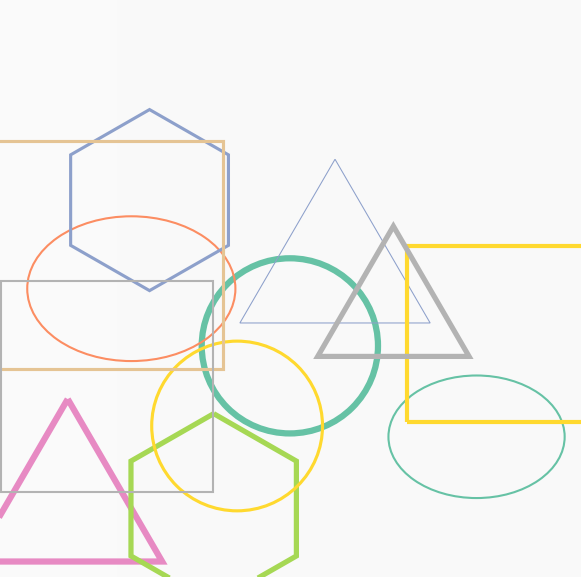[{"shape": "oval", "thickness": 1, "radius": 0.76, "center": [0.82, 0.243]}, {"shape": "circle", "thickness": 3, "radius": 0.76, "center": [0.499, 0.4]}, {"shape": "oval", "thickness": 1, "radius": 0.9, "center": [0.226, 0.499]}, {"shape": "triangle", "thickness": 0.5, "radius": 0.94, "center": [0.576, 0.534]}, {"shape": "hexagon", "thickness": 1.5, "radius": 0.78, "center": [0.257, 0.653]}, {"shape": "triangle", "thickness": 3, "radius": 0.94, "center": [0.117, 0.121]}, {"shape": "hexagon", "thickness": 2.5, "radius": 0.82, "center": [0.368, 0.119]}, {"shape": "square", "thickness": 2, "radius": 0.76, "center": [0.853, 0.42]}, {"shape": "circle", "thickness": 1.5, "radius": 0.73, "center": [0.408, 0.262]}, {"shape": "square", "thickness": 1.5, "radius": 0.99, "center": [0.185, 0.558]}, {"shape": "triangle", "thickness": 2.5, "radius": 0.75, "center": [0.677, 0.457]}, {"shape": "square", "thickness": 1, "radius": 0.91, "center": [0.184, 0.33]}]